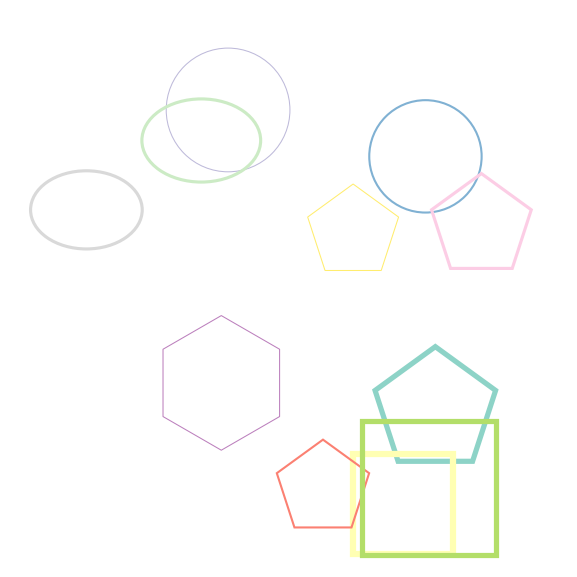[{"shape": "pentagon", "thickness": 2.5, "radius": 0.55, "center": [0.754, 0.289]}, {"shape": "square", "thickness": 3, "radius": 0.43, "center": [0.697, 0.126]}, {"shape": "circle", "thickness": 0.5, "radius": 0.54, "center": [0.395, 0.809]}, {"shape": "pentagon", "thickness": 1, "radius": 0.42, "center": [0.559, 0.154]}, {"shape": "circle", "thickness": 1, "radius": 0.49, "center": [0.737, 0.728]}, {"shape": "square", "thickness": 2.5, "radius": 0.58, "center": [0.743, 0.155]}, {"shape": "pentagon", "thickness": 1.5, "radius": 0.45, "center": [0.834, 0.608]}, {"shape": "oval", "thickness": 1.5, "radius": 0.48, "center": [0.15, 0.636]}, {"shape": "hexagon", "thickness": 0.5, "radius": 0.58, "center": [0.383, 0.336]}, {"shape": "oval", "thickness": 1.5, "radius": 0.51, "center": [0.349, 0.756]}, {"shape": "pentagon", "thickness": 0.5, "radius": 0.41, "center": [0.611, 0.598]}]